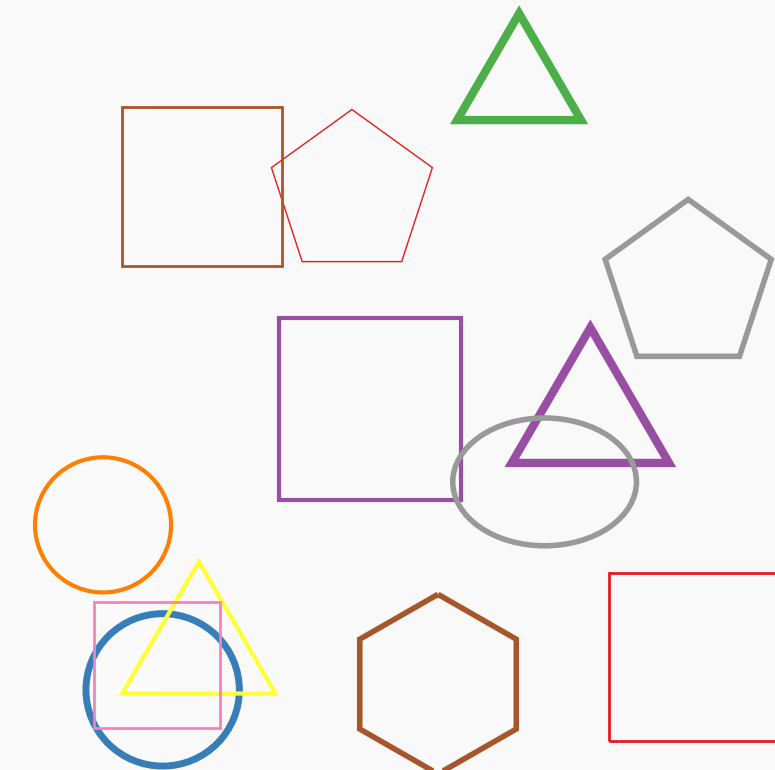[{"shape": "square", "thickness": 1, "radius": 0.55, "center": [0.895, 0.147]}, {"shape": "pentagon", "thickness": 0.5, "radius": 0.55, "center": [0.454, 0.749]}, {"shape": "circle", "thickness": 2.5, "radius": 0.49, "center": [0.21, 0.104]}, {"shape": "triangle", "thickness": 3, "radius": 0.46, "center": [0.67, 0.89]}, {"shape": "triangle", "thickness": 3, "radius": 0.59, "center": [0.762, 0.457]}, {"shape": "square", "thickness": 1.5, "radius": 0.59, "center": [0.477, 0.469]}, {"shape": "circle", "thickness": 1.5, "radius": 0.44, "center": [0.133, 0.318]}, {"shape": "triangle", "thickness": 1.5, "radius": 0.57, "center": [0.257, 0.156]}, {"shape": "square", "thickness": 1, "radius": 0.52, "center": [0.261, 0.758]}, {"shape": "hexagon", "thickness": 2, "radius": 0.58, "center": [0.565, 0.112]}, {"shape": "square", "thickness": 1, "radius": 0.41, "center": [0.203, 0.136]}, {"shape": "pentagon", "thickness": 2, "radius": 0.56, "center": [0.888, 0.628]}, {"shape": "oval", "thickness": 2, "radius": 0.59, "center": [0.703, 0.374]}]